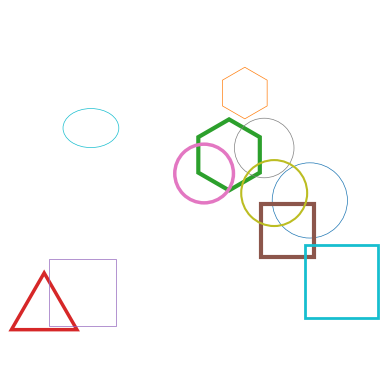[{"shape": "circle", "thickness": 0.5, "radius": 0.49, "center": [0.805, 0.479]}, {"shape": "hexagon", "thickness": 0.5, "radius": 0.33, "center": [0.636, 0.758]}, {"shape": "hexagon", "thickness": 3, "radius": 0.46, "center": [0.595, 0.598]}, {"shape": "triangle", "thickness": 2.5, "radius": 0.49, "center": [0.115, 0.193]}, {"shape": "square", "thickness": 0.5, "radius": 0.44, "center": [0.215, 0.24]}, {"shape": "square", "thickness": 3, "radius": 0.34, "center": [0.747, 0.401]}, {"shape": "circle", "thickness": 2.5, "radius": 0.38, "center": [0.53, 0.549]}, {"shape": "circle", "thickness": 0.5, "radius": 0.39, "center": [0.686, 0.616]}, {"shape": "circle", "thickness": 1.5, "radius": 0.43, "center": [0.712, 0.499]}, {"shape": "oval", "thickness": 0.5, "radius": 0.36, "center": [0.236, 0.667]}, {"shape": "square", "thickness": 2, "radius": 0.47, "center": [0.887, 0.268]}]